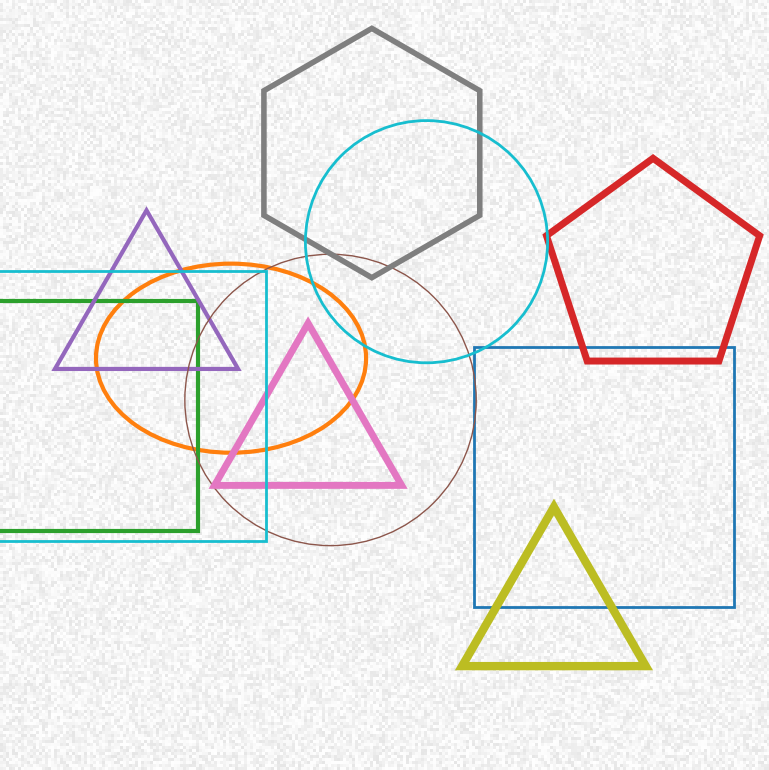[{"shape": "square", "thickness": 1, "radius": 0.84, "center": [0.785, 0.381]}, {"shape": "oval", "thickness": 1.5, "radius": 0.88, "center": [0.3, 0.535]}, {"shape": "square", "thickness": 1.5, "radius": 0.75, "center": [0.109, 0.46]}, {"shape": "pentagon", "thickness": 2.5, "radius": 0.73, "center": [0.848, 0.649]}, {"shape": "triangle", "thickness": 1.5, "radius": 0.69, "center": [0.19, 0.59]}, {"shape": "circle", "thickness": 0.5, "radius": 0.95, "center": [0.429, 0.481]}, {"shape": "triangle", "thickness": 2.5, "radius": 0.7, "center": [0.4, 0.44]}, {"shape": "hexagon", "thickness": 2, "radius": 0.81, "center": [0.483, 0.801]}, {"shape": "triangle", "thickness": 3, "radius": 0.69, "center": [0.719, 0.204]}, {"shape": "circle", "thickness": 1, "radius": 0.79, "center": [0.554, 0.686]}, {"shape": "square", "thickness": 1, "radius": 0.88, "center": [0.17, 0.473]}]